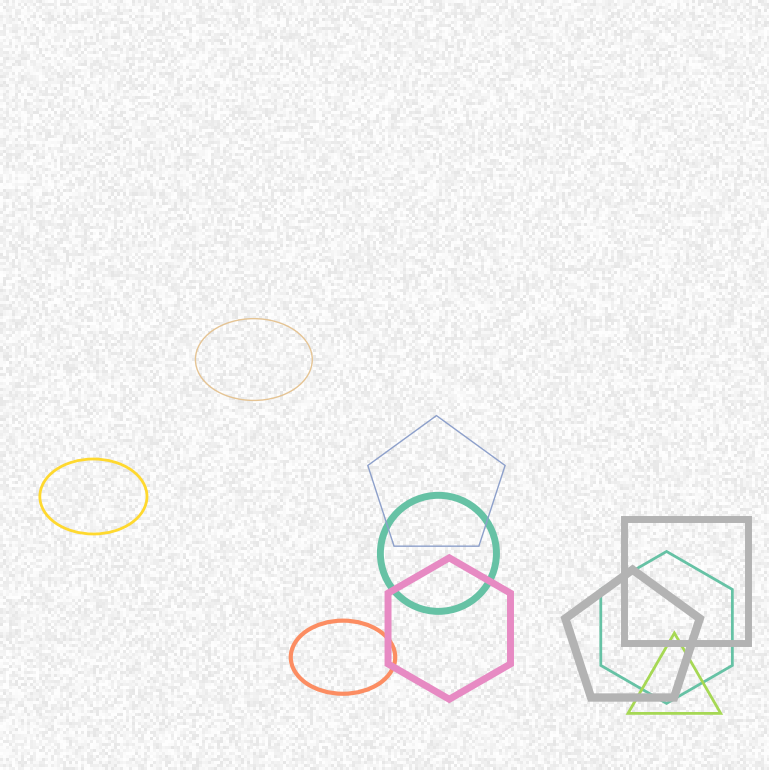[{"shape": "circle", "thickness": 2.5, "radius": 0.38, "center": [0.569, 0.281]}, {"shape": "hexagon", "thickness": 1, "radius": 0.49, "center": [0.866, 0.185]}, {"shape": "oval", "thickness": 1.5, "radius": 0.34, "center": [0.445, 0.146]}, {"shape": "pentagon", "thickness": 0.5, "radius": 0.47, "center": [0.567, 0.367]}, {"shape": "hexagon", "thickness": 2.5, "radius": 0.46, "center": [0.583, 0.184]}, {"shape": "triangle", "thickness": 1, "radius": 0.35, "center": [0.876, 0.108]}, {"shape": "oval", "thickness": 1, "radius": 0.35, "center": [0.121, 0.355]}, {"shape": "oval", "thickness": 0.5, "radius": 0.38, "center": [0.33, 0.533]}, {"shape": "square", "thickness": 2.5, "radius": 0.4, "center": [0.89, 0.246]}, {"shape": "pentagon", "thickness": 3, "radius": 0.46, "center": [0.822, 0.168]}]